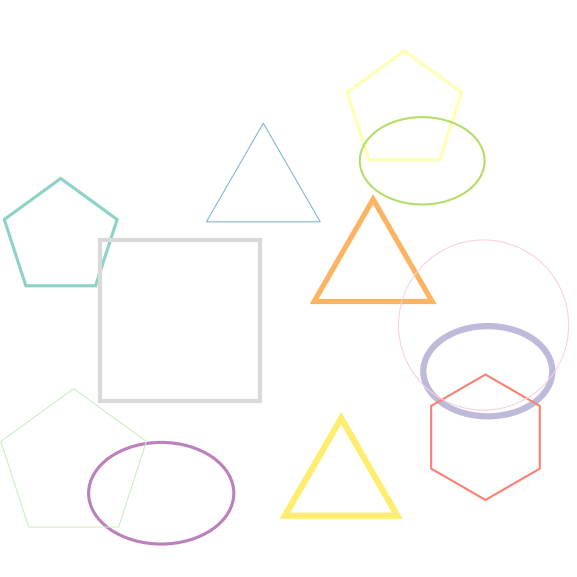[{"shape": "pentagon", "thickness": 1.5, "radius": 0.51, "center": [0.105, 0.587]}, {"shape": "pentagon", "thickness": 1.5, "radius": 0.52, "center": [0.7, 0.807]}, {"shape": "oval", "thickness": 3, "radius": 0.56, "center": [0.845, 0.356]}, {"shape": "hexagon", "thickness": 1, "radius": 0.54, "center": [0.841, 0.242]}, {"shape": "triangle", "thickness": 0.5, "radius": 0.57, "center": [0.456, 0.672]}, {"shape": "triangle", "thickness": 2.5, "radius": 0.59, "center": [0.646, 0.536]}, {"shape": "oval", "thickness": 1, "radius": 0.54, "center": [0.731, 0.721]}, {"shape": "circle", "thickness": 0.5, "radius": 0.74, "center": [0.837, 0.436]}, {"shape": "square", "thickness": 2, "radius": 0.69, "center": [0.311, 0.444]}, {"shape": "oval", "thickness": 1.5, "radius": 0.63, "center": [0.279, 0.145]}, {"shape": "pentagon", "thickness": 0.5, "radius": 0.66, "center": [0.127, 0.194]}, {"shape": "triangle", "thickness": 3, "radius": 0.56, "center": [0.591, 0.162]}]